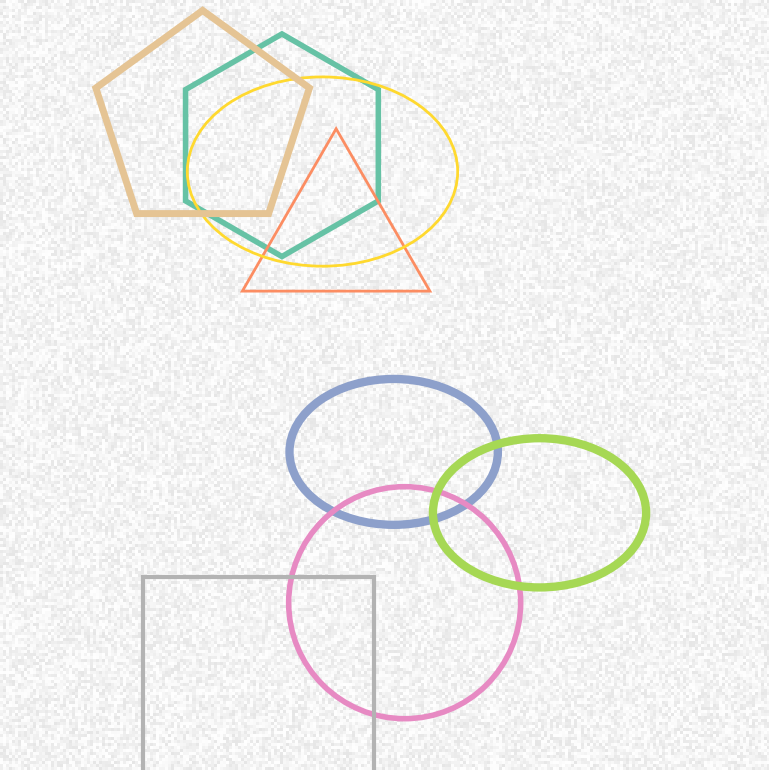[{"shape": "hexagon", "thickness": 2, "radius": 0.72, "center": [0.366, 0.811]}, {"shape": "triangle", "thickness": 1, "radius": 0.7, "center": [0.437, 0.692]}, {"shape": "oval", "thickness": 3, "radius": 0.68, "center": [0.511, 0.413]}, {"shape": "circle", "thickness": 2, "radius": 0.75, "center": [0.526, 0.217]}, {"shape": "oval", "thickness": 3, "radius": 0.69, "center": [0.701, 0.334]}, {"shape": "oval", "thickness": 1, "radius": 0.88, "center": [0.419, 0.777]}, {"shape": "pentagon", "thickness": 2.5, "radius": 0.73, "center": [0.263, 0.841]}, {"shape": "square", "thickness": 1.5, "radius": 0.75, "center": [0.336, 0.101]}]